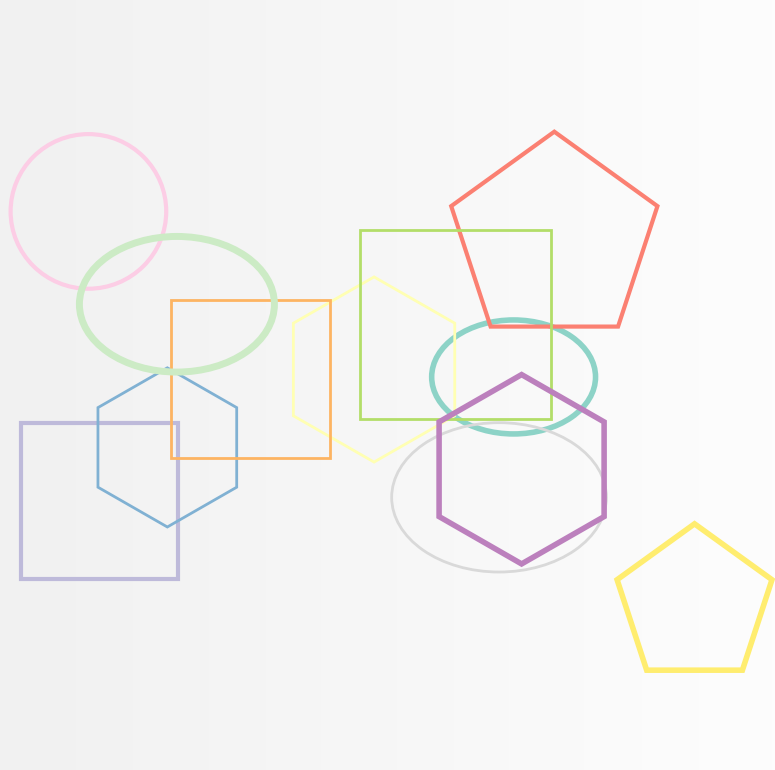[{"shape": "oval", "thickness": 2, "radius": 0.53, "center": [0.663, 0.51]}, {"shape": "hexagon", "thickness": 1, "radius": 0.6, "center": [0.483, 0.52]}, {"shape": "square", "thickness": 1.5, "radius": 0.5, "center": [0.129, 0.349]}, {"shape": "pentagon", "thickness": 1.5, "radius": 0.7, "center": [0.715, 0.689]}, {"shape": "hexagon", "thickness": 1, "radius": 0.52, "center": [0.216, 0.419]}, {"shape": "square", "thickness": 1, "radius": 0.51, "center": [0.324, 0.508]}, {"shape": "square", "thickness": 1, "radius": 0.61, "center": [0.588, 0.579]}, {"shape": "circle", "thickness": 1.5, "radius": 0.5, "center": [0.114, 0.725]}, {"shape": "oval", "thickness": 1, "radius": 0.69, "center": [0.644, 0.354]}, {"shape": "hexagon", "thickness": 2, "radius": 0.61, "center": [0.673, 0.391]}, {"shape": "oval", "thickness": 2.5, "radius": 0.63, "center": [0.228, 0.605]}, {"shape": "pentagon", "thickness": 2, "radius": 0.53, "center": [0.896, 0.215]}]